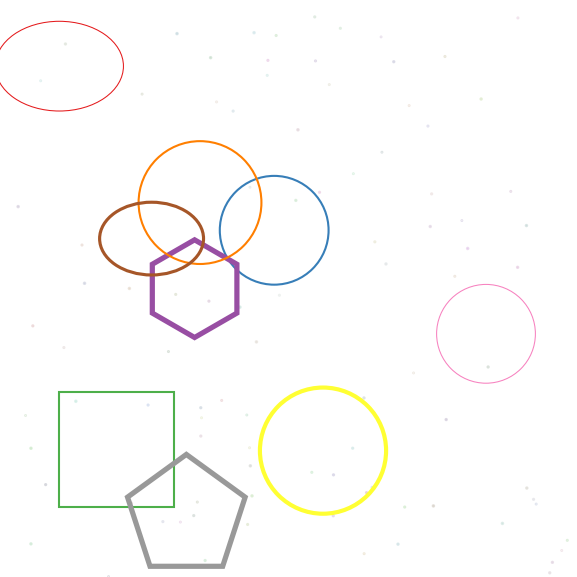[{"shape": "oval", "thickness": 0.5, "radius": 0.55, "center": [0.103, 0.885]}, {"shape": "circle", "thickness": 1, "radius": 0.47, "center": [0.475, 0.6]}, {"shape": "square", "thickness": 1, "radius": 0.5, "center": [0.202, 0.221]}, {"shape": "hexagon", "thickness": 2.5, "radius": 0.42, "center": [0.337, 0.499]}, {"shape": "circle", "thickness": 1, "radius": 0.53, "center": [0.346, 0.648]}, {"shape": "circle", "thickness": 2, "radius": 0.55, "center": [0.559, 0.219]}, {"shape": "oval", "thickness": 1.5, "radius": 0.45, "center": [0.262, 0.586]}, {"shape": "circle", "thickness": 0.5, "radius": 0.43, "center": [0.842, 0.421]}, {"shape": "pentagon", "thickness": 2.5, "radius": 0.54, "center": [0.323, 0.105]}]